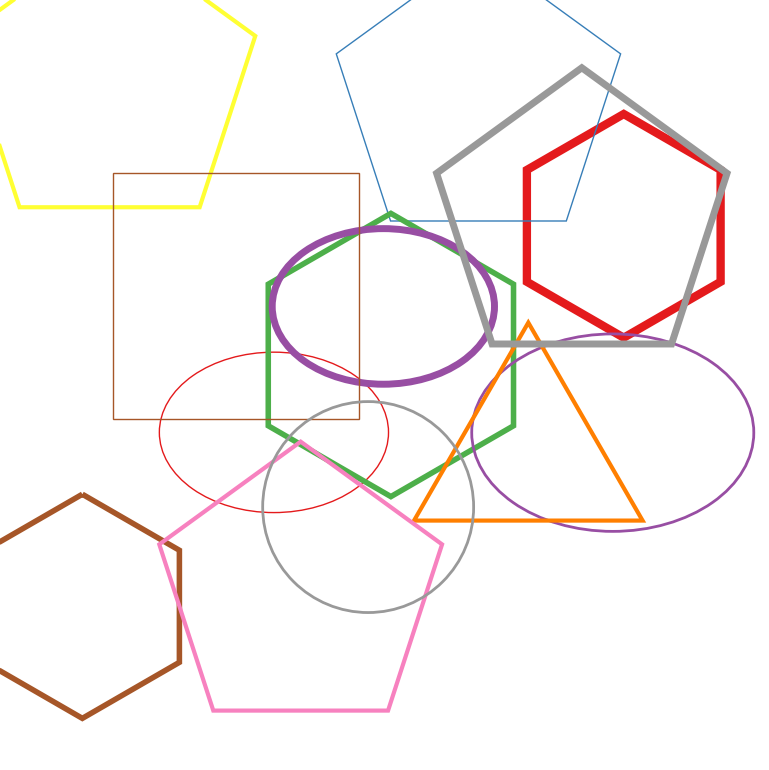[{"shape": "oval", "thickness": 0.5, "radius": 0.74, "center": [0.356, 0.438]}, {"shape": "hexagon", "thickness": 3, "radius": 0.73, "center": [0.81, 0.707]}, {"shape": "pentagon", "thickness": 0.5, "radius": 0.97, "center": [0.621, 0.87]}, {"shape": "hexagon", "thickness": 2, "radius": 0.92, "center": [0.508, 0.539]}, {"shape": "oval", "thickness": 1, "radius": 0.92, "center": [0.796, 0.438]}, {"shape": "oval", "thickness": 2.5, "radius": 0.72, "center": [0.498, 0.602]}, {"shape": "triangle", "thickness": 1.5, "radius": 0.86, "center": [0.686, 0.41]}, {"shape": "pentagon", "thickness": 1.5, "radius": 0.99, "center": [0.142, 0.892]}, {"shape": "square", "thickness": 0.5, "radius": 0.8, "center": [0.306, 0.615]}, {"shape": "hexagon", "thickness": 2, "radius": 0.73, "center": [0.107, 0.213]}, {"shape": "pentagon", "thickness": 1.5, "radius": 0.97, "center": [0.39, 0.233]}, {"shape": "pentagon", "thickness": 2.5, "radius": 0.99, "center": [0.756, 0.714]}, {"shape": "circle", "thickness": 1, "radius": 0.68, "center": [0.478, 0.341]}]